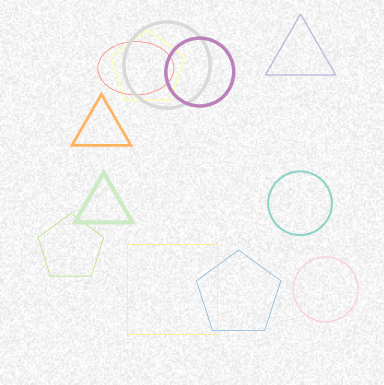[{"shape": "circle", "thickness": 1.5, "radius": 0.41, "center": [0.779, 0.472]}, {"shape": "pentagon", "thickness": 1, "radius": 0.5, "center": [0.384, 0.821]}, {"shape": "triangle", "thickness": 1, "radius": 0.53, "center": [0.781, 0.858]}, {"shape": "oval", "thickness": 0.5, "radius": 0.49, "center": [0.353, 0.823]}, {"shape": "pentagon", "thickness": 0.5, "radius": 0.58, "center": [0.62, 0.235]}, {"shape": "triangle", "thickness": 2, "radius": 0.44, "center": [0.263, 0.667]}, {"shape": "pentagon", "thickness": 0.5, "radius": 0.45, "center": [0.184, 0.356]}, {"shape": "circle", "thickness": 1, "radius": 0.42, "center": [0.846, 0.248]}, {"shape": "circle", "thickness": 2.5, "radius": 0.56, "center": [0.434, 0.831]}, {"shape": "circle", "thickness": 2.5, "radius": 0.44, "center": [0.519, 0.813]}, {"shape": "triangle", "thickness": 3, "radius": 0.43, "center": [0.269, 0.465]}, {"shape": "square", "thickness": 0.5, "radius": 0.59, "center": [0.447, 0.25]}]